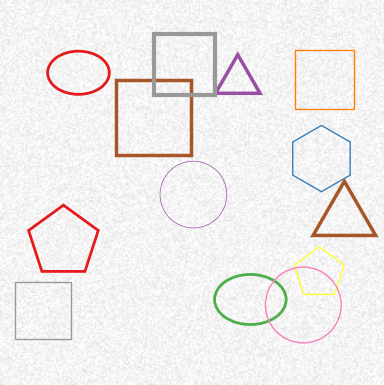[{"shape": "oval", "thickness": 2, "radius": 0.4, "center": [0.204, 0.811]}, {"shape": "pentagon", "thickness": 2, "radius": 0.48, "center": [0.165, 0.372]}, {"shape": "hexagon", "thickness": 1, "radius": 0.43, "center": [0.835, 0.588]}, {"shape": "oval", "thickness": 2, "radius": 0.46, "center": [0.65, 0.222]}, {"shape": "circle", "thickness": 0.5, "radius": 0.43, "center": [0.502, 0.495]}, {"shape": "triangle", "thickness": 2.5, "radius": 0.33, "center": [0.618, 0.791]}, {"shape": "square", "thickness": 1, "radius": 0.38, "center": [0.843, 0.794]}, {"shape": "pentagon", "thickness": 1, "radius": 0.34, "center": [0.829, 0.29]}, {"shape": "triangle", "thickness": 2.5, "radius": 0.47, "center": [0.894, 0.435]}, {"shape": "square", "thickness": 2.5, "radius": 0.49, "center": [0.399, 0.695]}, {"shape": "circle", "thickness": 1, "radius": 0.49, "center": [0.788, 0.208]}, {"shape": "square", "thickness": 1, "radius": 0.37, "center": [0.112, 0.194]}, {"shape": "square", "thickness": 3, "radius": 0.39, "center": [0.479, 0.832]}]